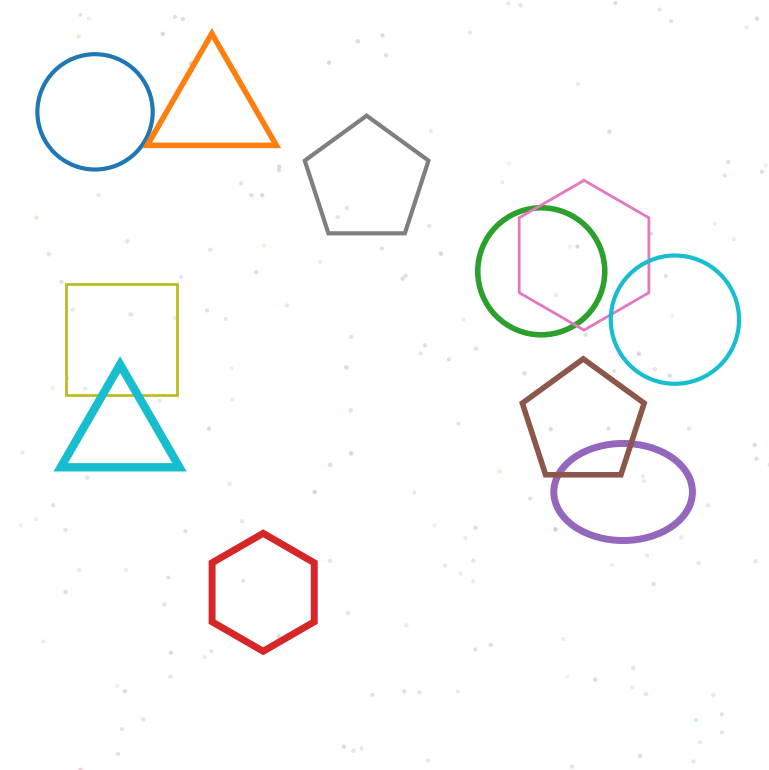[{"shape": "circle", "thickness": 1.5, "radius": 0.37, "center": [0.123, 0.855]}, {"shape": "triangle", "thickness": 2, "radius": 0.48, "center": [0.275, 0.86]}, {"shape": "circle", "thickness": 2, "radius": 0.41, "center": [0.703, 0.648]}, {"shape": "hexagon", "thickness": 2.5, "radius": 0.38, "center": [0.342, 0.231]}, {"shape": "oval", "thickness": 2.5, "radius": 0.45, "center": [0.809, 0.361]}, {"shape": "pentagon", "thickness": 2, "radius": 0.42, "center": [0.757, 0.451]}, {"shape": "hexagon", "thickness": 1, "radius": 0.49, "center": [0.759, 0.669]}, {"shape": "pentagon", "thickness": 1.5, "radius": 0.42, "center": [0.476, 0.765]}, {"shape": "square", "thickness": 1, "radius": 0.36, "center": [0.158, 0.559]}, {"shape": "triangle", "thickness": 3, "radius": 0.45, "center": [0.156, 0.438]}, {"shape": "circle", "thickness": 1.5, "radius": 0.42, "center": [0.877, 0.585]}]